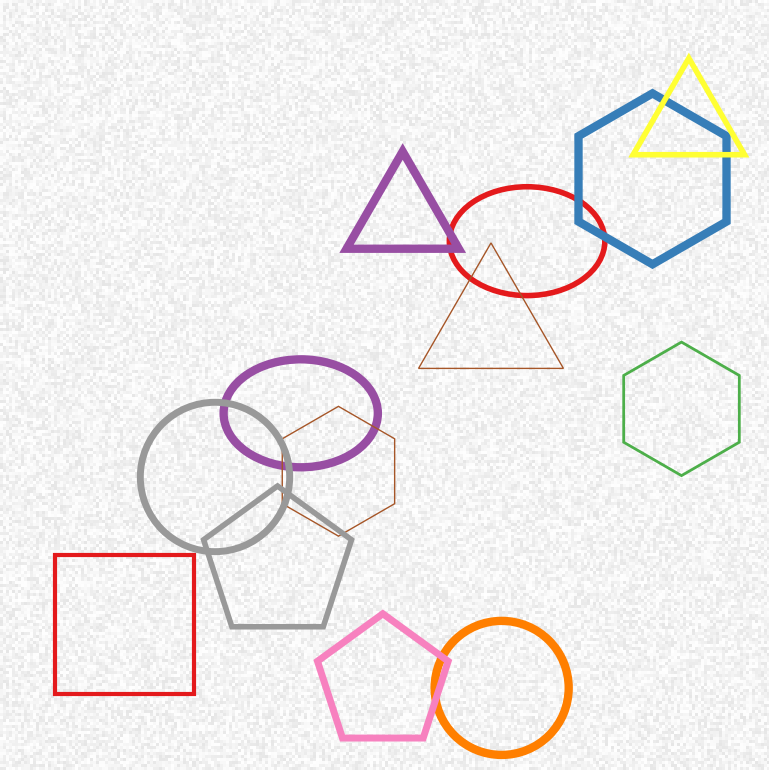[{"shape": "square", "thickness": 1.5, "radius": 0.45, "center": [0.162, 0.189]}, {"shape": "oval", "thickness": 2, "radius": 0.5, "center": [0.685, 0.687]}, {"shape": "hexagon", "thickness": 3, "radius": 0.55, "center": [0.847, 0.768]}, {"shape": "hexagon", "thickness": 1, "radius": 0.43, "center": [0.885, 0.469]}, {"shape": "triangle", "thickness": 3, "radius": 0.42, "center": [0.523, 0.719]}, {"shape": "oval", "thickness": 3, "radius": 0.5, "center": [0.391, 0.463]}, {"shape": "circle", "thickness": 3, "radius": 0.44, "center": [0.652, 0.107]}, {"shape": "triangle", "thickness": 2, "radius": 0.42, "center": [0.895, 0.841]}, {"shape": "hexagon", "thickness": 0.5, "radius": 0.42, "center": [0.44, 0.388]}, {"shape": "triangle", "thickness": 0.5, "radius": 0.54, "center": [0.638, 0.576]}, {"shape": "pentagon", "thickness": 2.5, "radius": 0.45, "center": [0.497, 0.114]}, {"shape": "pentagon", "thickness": 2, "radius": 0.51, "center": [0.36, 0.268]}, {"shape": "circle", "thickness": 2.5, "radius": 0.48, "center": [0.279, 0.381]}]